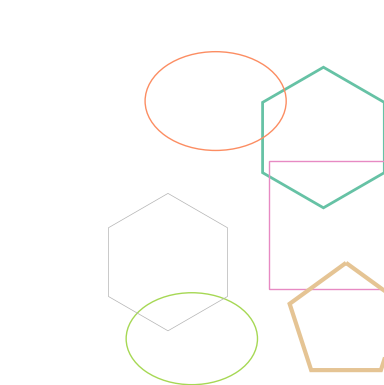[{"shape": "hexagon", "thickness": 2, "radius": 0.91, "center": [0.84, 0.643]}, {"shape": "oval", "thickness": 1, "radius": 0.92, "center": [0.56, 0.737]}, {"shape": "square", "thickness": 1, "radius": 0.83, "center": [0.865, 0.415]}, {"shape": "oval", "thickness": 1, "radius": 0.85, "center": [0.498, 0.12]}, {"shape": "pentagon", "thickness": 3, "radius": 0.77, "center": [0.899, 0.163]}, {"shape": "hexagon", "thickness": 0.5, "radius": 0.89, "center": [0.436, 0.319]}]